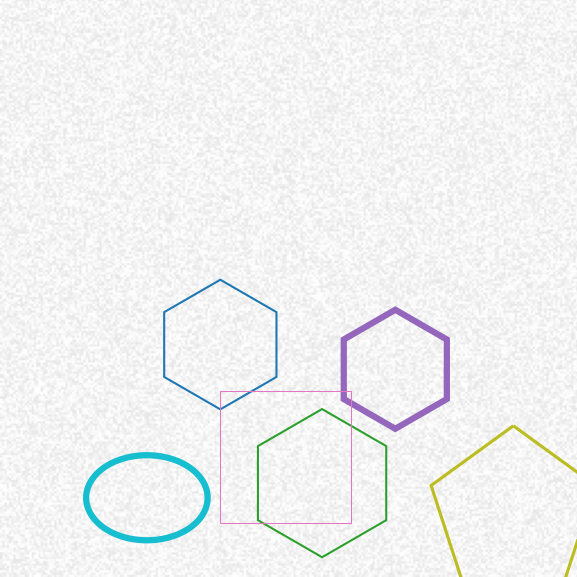[{"shape": "hexagon", "thickness": 1, "radius": 0.56, "center": [0.382, 0.403]}, {"shape": "hexagon", "thickness": 1, "radius": 0.64, "center": [0.558, 0.163]}, {"shape": "hexagon", "thickness": 3, "radius": 0.52, "center": [0.685, 0.36]}, {"shape": "square", "thickness": 0.5, "radius": 0.57, "center": [0.494, 0.208]}, {"shape": "pentagon", "thickness": 1.5, "radius": 0.75, "center": [0.889, 0.112]}, {"shape": "oval", "thickness": 3, "radius": 0.53, "center": [0.254, 0.137]}]